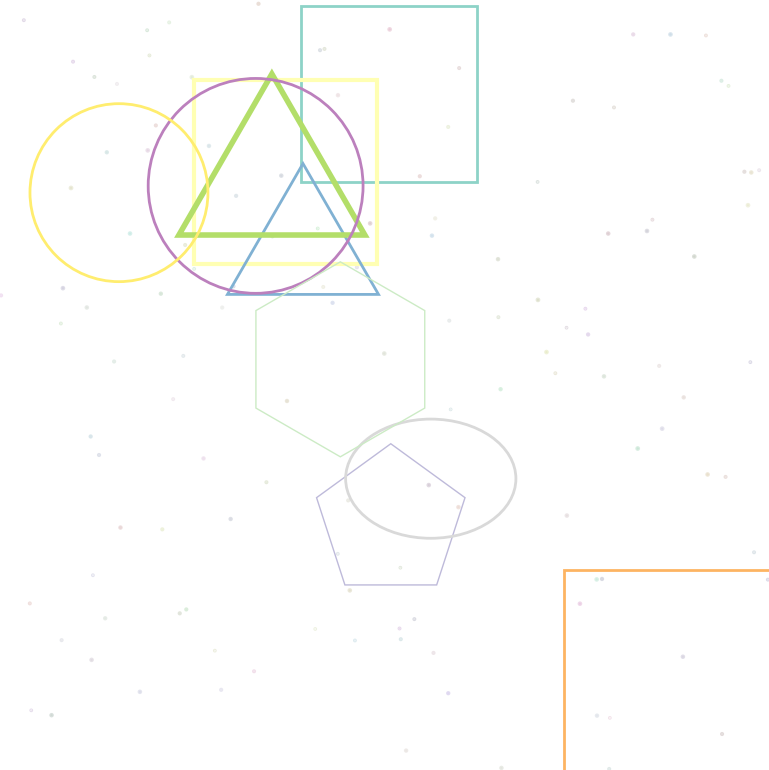[{"shape": "square", "thickness": 1, "radius": 0.57, "center": [0.505, 0.878]}, {"shape": "square", "thickness": 1.5, "radius": 0.6, "center": [0.371, 0.777]}, {"shape": "pentagon", "thickness": 0.5, "radius": 0.51, "center": [0.508, 0.322]}, {"shape": "triangle", "thickness": 1, "radius": 0.57, "center": [0.393, 0.674]}, {"shape": "square", "thickness": 1, "radius": 0.69, "center": [0.87, 0.123]}, {"shape": "triangle", "thickness": 2, "radius": 0.7, "center": [0.353, 0.764]}, {"shape": "oval", "thickness": 1, "radius": 0.55, "center": [0.559, 0.378]}, {"shape": "circle", "thickness": 1, "radius": 0.7, "center": [0.332, 0.759]}, {"shape": "hexagon", "thickness": 0.5, "radius": 0.63, "center": [0.442, 0.533]}, {"shape": "circle", "thickness": 1, "radius": 0.58, "center": [0.154, 0.75]}]